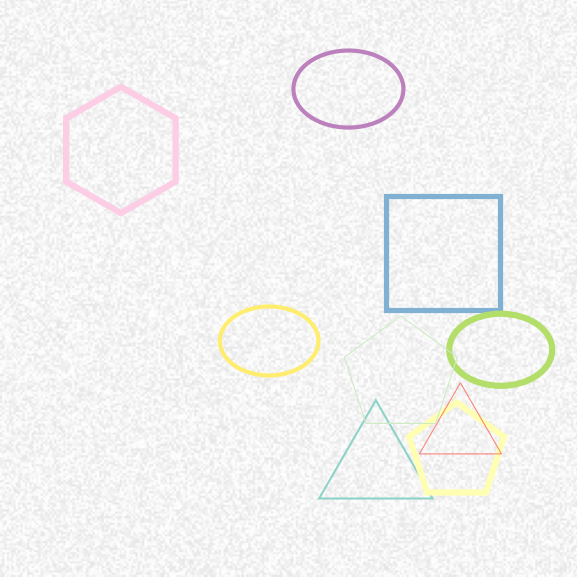[{"shape": "triangle", "thickness": 1, "radius": 0.57, "center": [0.651, 0.193]}, {"shape": "pentagon", "thickness": 3, "radius": 0.43, "center": [0.791, 0.216]}, {"shape": "triangle", "thickness": 0.5, "radius": 0.41, "center": [0.797, 0.254]}, {"shape": "square", "thickness": 2.5, "radius": 0.49, "center": [0.767, 0.56]}, {"shape": "oval", "thickness": 3, "radius": 0.45, "center": [0.867, 0.393]}, {"shape": "hexagon", "thickness": 3, "radius": 0.55, "center": [0.209, 0.739]}, {"shape": "oval", "thickness": 2, "radius": 0.48, "center": [0.603, 0.845]}, {"shape": "pentagon", "thickness": 0.5, "radius": 0.51, "center": [0.694, 0.349]}, {"shape": "oval", "thickness": 2, "radius": 0.43, "center": [0.466, 0.409]}]